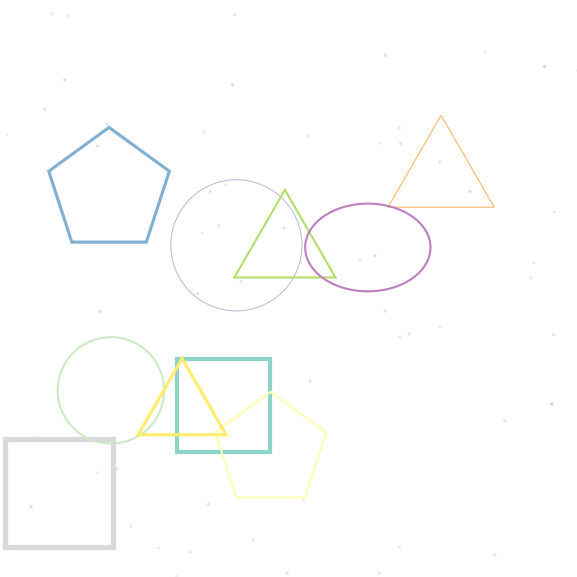[{"shape": "square", "thickness": 2, "radius": 0.4, "center": [0.387, 0.297]}, {"shape": "pentagon", "thickness": 1, "radius": 0.51, "center": [0.469, 0.219]}, {"shape": "circle", "thickness": 0.5, "radius": 0.57, "center": [0.409, 0.574]}, {"shape": "pentagon", "thickness": 1.5, "radius": 0.55, "center": [0.189, 0.669]}, {"shape": "triangle", "thickness": 0.5, "radius": 0.53, "center": [0.764, 0.693]}, {"shape": "triangle", "thickness": 1, "radius": 0.51, "center": [0.493, 0.569]}, {"shape": "square", "thickness": 2.5, "radius": 0.47, "center": [0.102, 0.146]}, {"shape": "oval", "thickness": 1, "radius": 0.54, "center": [0.637, 0.571]}, {"shape": "circle", "thickness": 1, "radius": 0.46, "center": [0.192, 0.323]}, {"shape": "triangle", "thickness": 1.5, "radius": 0.44, "center": [0.315, 0.29]}]